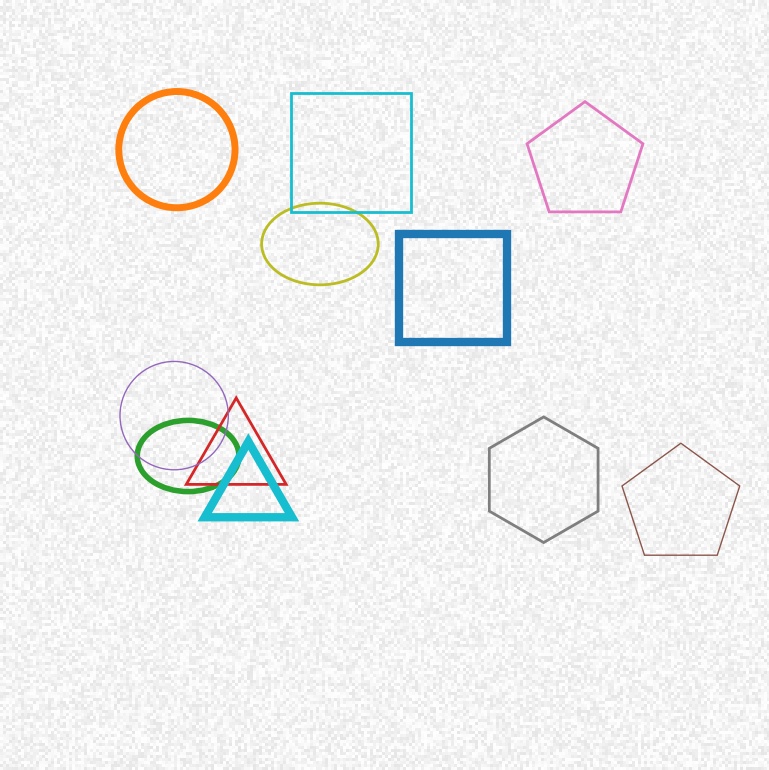[{"shape": "square", "thickness": 3, "radius": 0.35, "center": [0.588, 0.626]}, {"shape": "circle", "thickness": 2.5, "radius": 0.38, "center": [0.23, 0.806]}, {"shape": "oval", "thickness": 2, "radius": 0.33, "center": [0.244, 0.408]}, {"shape": "triangle", "thickness": 1, "radius": 0.37, "center": [0.307, 0.408]}, {"shape": "circle", "thickness": 0.5, "radius": 0.35, "center": [0.226, 0.46]}, {"shape": "pentagon", "thickness": 0.5, "radius": 0.4, "center": [0.884, 0.344]}, {"shape": "pentagon", "thickness": 1, "radius": 0.4, "center": [0.76, 0.789]}, {"shape": "hexagon", "thickness": 1, "radius": 0.41, "center": [0.706, 0.377]}, {"shape": "oval", "thickness": 1, "radius": 0.38, "center": [0.416, 0.683]}, {"shape": "triangle", "thickness": 3, "radius": 0.33, "center": [0.323, 0.361]}, {"shape": "square", "thickness": 1, "radius": 0.39, "center": [0.456, 0.802]}]